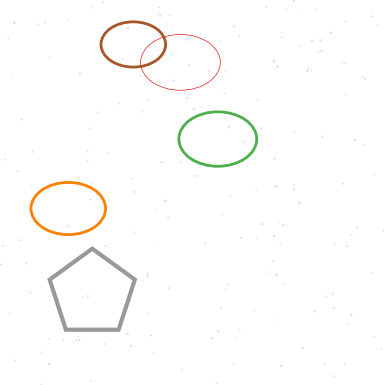[{"shape": "oval", "thickness": 0.5, "radius": 0.52, "center": [0.469, 0.838]}, {"shape": "oval", "thickness": 2, "radius": 0.51, "center": [0.566, 0.639]}, {"shape": "oval", "thickness": 2, "radius": 0.48, "center": [0.177, 0.458]}, {"shape": "oval", "thickness": 2, "radius": 0.42, "center": [0.346, 0.885]}, {"shape": "pentagon", "thickness": 3, "radius": 0.58, "center": [0.24, 0.238]}]